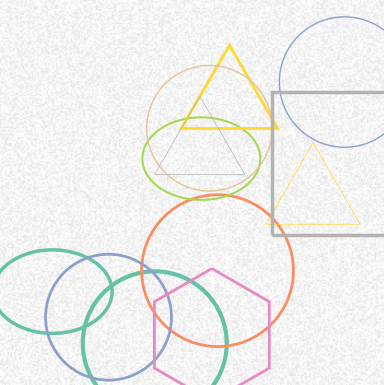[{"shape": "oval", "thickness": 2.5, "radius": 0.77, "center": [0.136, 0.243]}, {"shape": "circle", "thickness": 3, "radius": 0.93, "center": [0.402, 0.108]}, {"shape": "circle", "thickness": 2, "radius": 0.99, "center": [0.565, 0.297]}, {"shape": "circle", "thickness": 2, "radius": 0.82, "center": [0.282, 0.176]}, {"shape": "circle", "thickness": 1, "radius": 0.85, "center": [0.895, 0.787]}, {"shape": "hexagon", "thickness": 2, "radius": 0.86, "center": [0.55, 0.13]}, {"shape": "oval", "thickness": 1.5, "radius": 0.77, "center": [0.523, 0.588]}, {"shape": "triangle", "thickness": 2, "radius": 0.72, "center": [0.596, 0.739]}, {"shape": "triangle", "thickness": 0.5, "radius": 0.71, "center": [0.813, 0.488]}, {"shape": "circle", "thickness": 1, "radius": 0.82, "center": [0.544, 0.667]}, {"shape": "square", "thickness": 2.5, "radius": 0.93, "center": [0.893, 0.575]}, {"shape": "triangle", "thickness": 0.5, "radius": 0.68, "center": [0.519, 0.614]}]